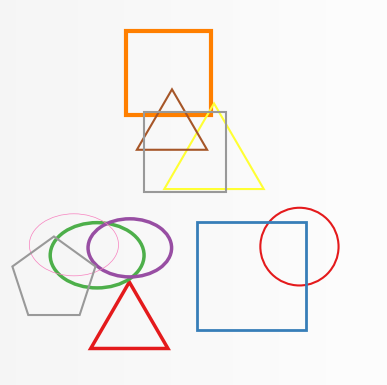[{"shape": "triangle", "thickness": 2.5, "radius": 0.58, "center": [0.334, 0.152]}, {"shape": "circle", "thickness": 1.5, "radius": 0.5, "center": [0.773, 0.359]}, {"shape": "square", "thickness": 2, "radius": 0.7, "center": [0.65, 0.284]}, {"shape": "oval", "thickness": 2.5, "radius": 0.61, "center": [0.251, 0.337]}, {"shape": "oval", "thickness": 2.5, "radius": 0.54, "center": [0.335, 0.356]}, {"shape": "square", "thickness": 3, "radius": 0.55, "center": [0.435, 0.81]}, {"shape": "triangle", "thickness": 1.5, "radius": 0.74, "center": [0.552, 0.583]}, {"shape": "triangle", "thickness": 1.5, "radius": 0.52, "center": [0.444, 0.663]}, {"shape": "oval", "thickness": 0.5, "radius": 0.58, "center": [0.191, 0.364]}, {"shape": "pentagon", "thickness": 1.5, "radius": 0.56, "center": [0.139, 0.273]}, {"shape": "square", "thickness": 1.5, "radius": 0.52, "center": [0.478, 0.605]}]